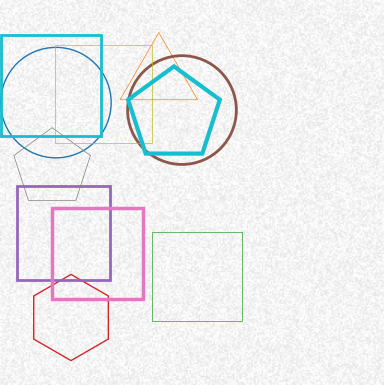[{"shape": "circle", "thickness": 1, "radius": 0.72, "center": [0.145, 0.733]}, {"shape": "triangle", "thickness": 0.5, "radius": 0.58, "center": [0.412, 0.799]}, {"shape": "square", "thickness": 0.5, "radius": 0.58, "center": [0.512, 0.282]}, {"shape": "hexagon", "thickness": 1, "radius": 0.56, "center": [0.184, 0.175]}, {"shape": "square", "thickness": 2, "radius": 0.61, "center": [0.165, 0.395]}, {"shape": "circle", "thickness": 2, "radius": 0.71, "center": [0.473, 0.714]}, {"shape": "square", "thickness": 2.5, "radius": 0.59, "center": [0.253, 0.342]}, {"shape": "pentagon", "thickness": 0.5, "radius": 0.52, "center": [0.135, 0.564]}, {"shape": "square", "thickness": 0.5, "radius": 0.63, "center": [0.268, 0.756]}, {"shape": "pentagon", "thickness": 3, "radius": 0.63, "center": [0.452, 0.702]}, {"shape": "square", "thickness": 2, "radius": 0.65, "center": [0.132, 0.778]}]